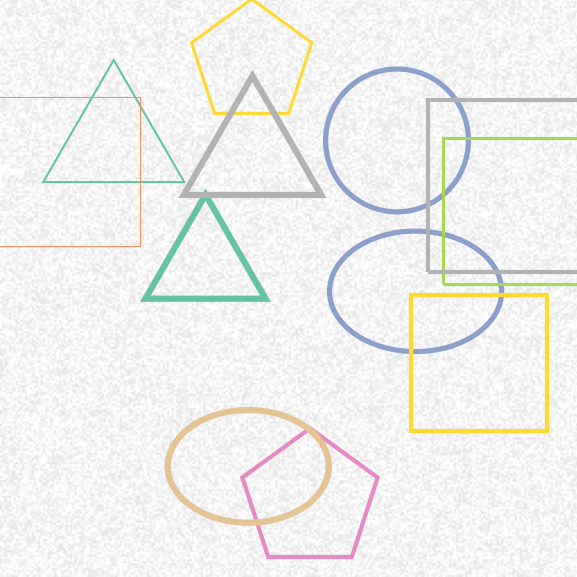[{"shape": "triangle", "thickness": 3, "radius": 0.6, "center": [0.356, 0.542]}, {"shape": "triangle", "thickness": 1, "radius": 0.71, "center": [0.197, 0.754]}, {"shape": "square", "thickness": 0.5, "radius": 0.65, "center": [0.114, 0.702]}, {"shape": "oval", "thickness": 2.5, "radius": 0.75, "center": [0.72, 0.495]}, {"shape": "circle", "thickness": 2.5, "radius": 0.62, "center": [0.687, 0.756]}, {"shape": "pentagon", "thickness": 2, "radius": 0.62, "center": [0.537, 0.134]}, {"shape": "square", "thickness": 1.5, "radius": 0.63, "center": [0.894, 0.633]}, {"shape": "square", "thickness": 2, "radius": 0.59, "center": [0.829, 0.37]}, {"shape": "pentagon", "thickness": 1.5, "radius": 0.55, "center": [0.436, 0.891]}, {"shape": "oval", "thickness": 3, "radius": 0.7, "center": [0.43, 0.192]}, {"shape": "square", "thickness": 2, "radius": 0.74, "center": [0.89, 0.677]}, {"shape": "triangle", "thickness": 3, "radius": 0.69, "center": [0.437, 0.73]}]